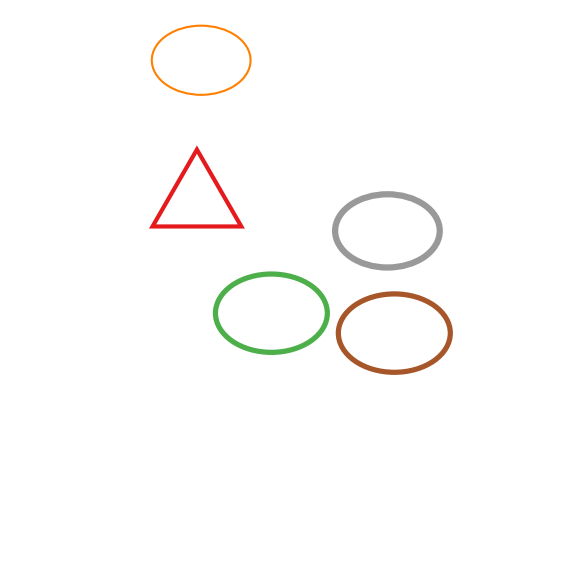[{"shape": "triangle", "thickness": 2, "radius": 0.44, "center": [0.341, 0.651]}, {"shape": "oval", "thickness": 2.5, "radius": 0.48, "center": [0.47, 0.457]}, {"shape": "oval", "thickness": 1, "radius": 0.43, "center": [0.348, 0.895]}, {"shape": "oval", "thickness": 2.5, "radius": 0.48, "center": [0.683, 0.422]}, {"shape": "oval", "thickness": 3, "radius": 0.45, "center": [0.671, 0.599]}]